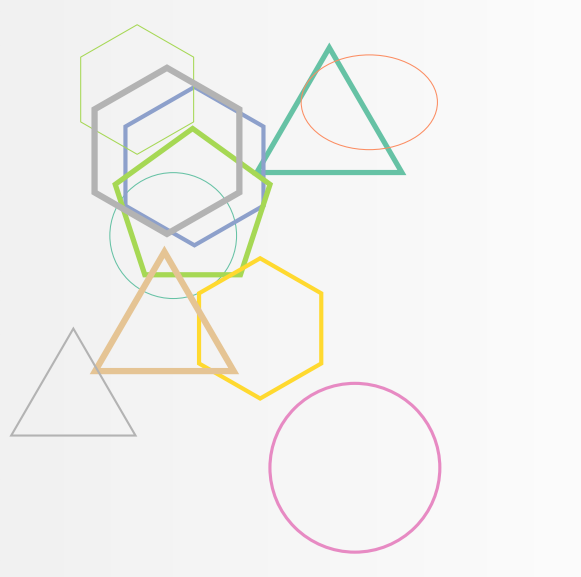[{"shape": "triangle", "thickness": 2.5, "radius": 0.72, "center": [0.567, 0.772]}, {"shape": "circle", "thickness": 0.5, "radius": 0.55, "center": [0.298, 0.591]}, {"shape": "oval", "thickness": 0.5, "radius": 0.59, "center": [0.635, 0.822]}, {"shape": "hexagon", "thickness": 2, "radius": 0.69, "center": [0.335, 0.711]}, {"shape": "circle", "thickness": 1.5, "radius": 0.73, "center": [0.611, 0.189]}, {"shape": "pentagon", "thickness": 2.5, "radius": 0.7, "center": [0.331, 0.637]}, {"shape": "hexagon", "thickness": 0.5, "radius": 0.56, "center": [0.236, 0.844]}, {"shape": "hexagon", "thickness": 2, "radius": 0.61, "center": [0.448, 0.43]}, {"shape": "triangle", "thickness": 3, "radius": 0.69, "center": [0.283, 0.425]}, {"shape": "triangle", "thickness": 1, "radius": 0.62, "center": [0.126, 0.307]}, {"shape": "hexagon", "thickness": 3, "radius": 0.72, "center": [0.287, 0.738]}]